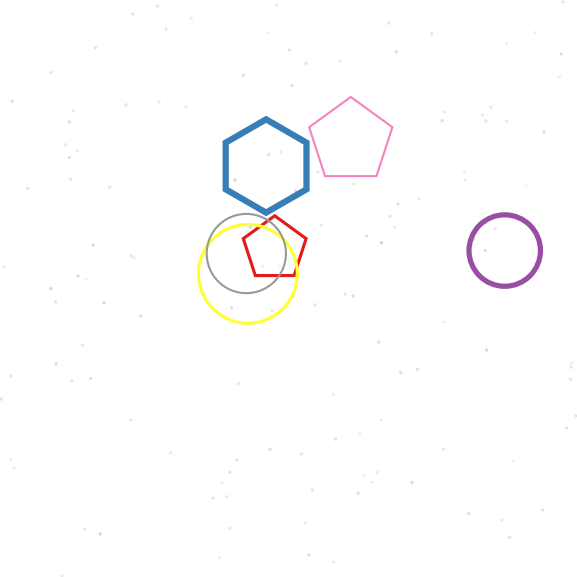[{"shape": "pentagon", "thickness": 1.5, "radius": 0.29, "center": [0.476, 0.568]}, {"shape": "hexagon", "thickness": 3, "radius": 0.4, "center": [0.461, 0.712]}, {"shape": "circle", "thickness": 2.5, "radius": 0.31, "center": [0.874, 0.565]}, {"shape": "circle", "thickness": 1.5, "radius": 0.43, "center": [0.429, 0.525]}, {"shape": "pentagon", "thickness": 1, "radius": 0.38, "center": [0.607, 0.755]}, {"shape": "circle", "thickness": 1, "radius": 0.34, "center": [0.427, 0.56]}]